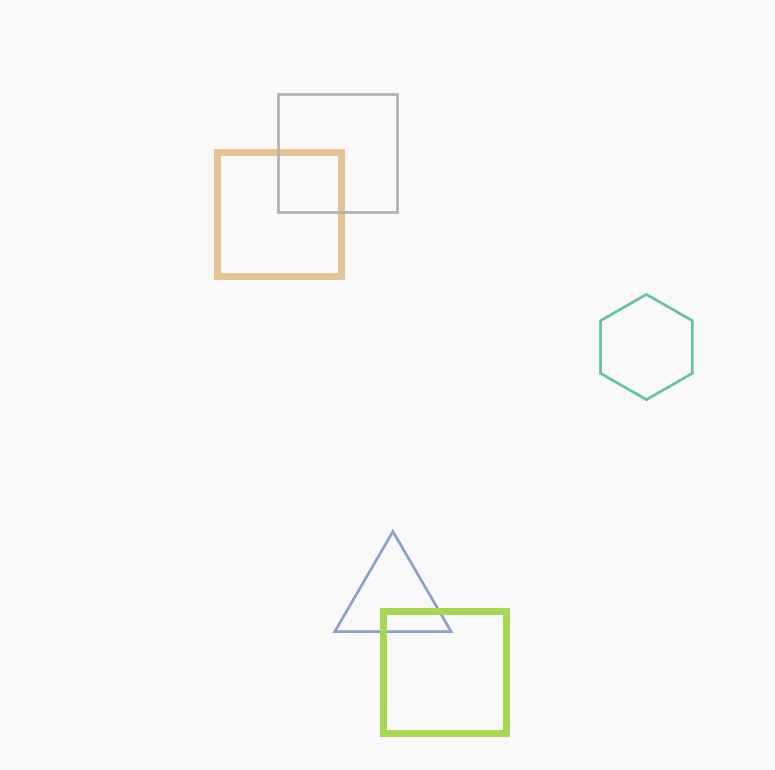[{"shape": "hexagon", "thickness": 1, "radius": 0.34, "center": [0.834, 0.549]}, {"shape": "triangle", "thickness": 1, "radius": 0.43, "center": [0.507, 0.223]}, {"shape": "square", "thickness": 2.5, "radius": 0.4, "center": [0.573, 0.128]}, {"shape": "square", "thickness": 2.5, "radius": 0.4, "center": [0.36, 0.722]}, {"shape": "square", "thickness": 1, "radius": 0.38, "center": [0.435, 0.802]}]